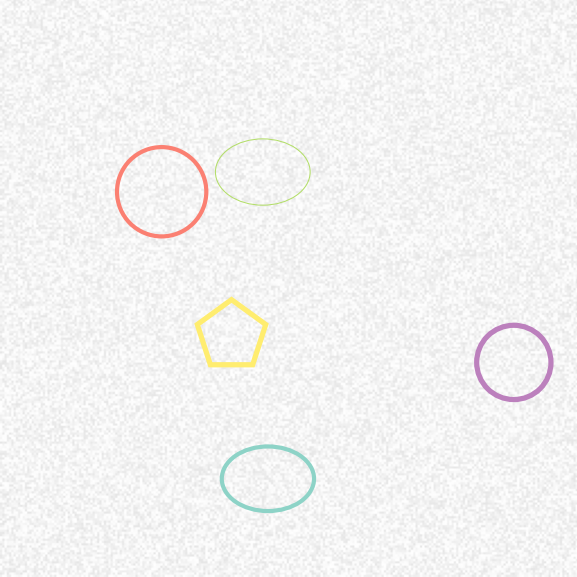[{"shape": "oval", "thickness": 2, "radius": 0.4, "center": [0.464, 0.17]}, {"shape": "circle", "thickness": 2, "radius": 0.39, "center": [0.28, 0.667]}, {"shape": "oval", "thickness": 0.5, "radius": 0.41, "center": [0.455, 0.701]}, {"shape": "circle", "thickness": 2.5, "radius": 0.32, "center": [0.89, 0.372]}, {"shape": "pentagon", "thickness": 2.5, "radius": 0.31, "center": [0.401, 0.418]}]